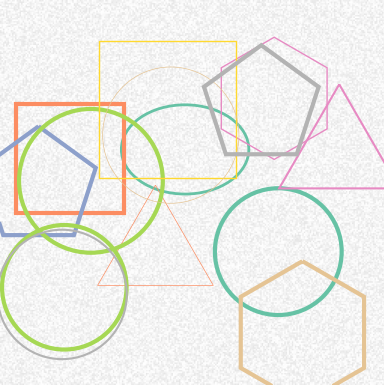[{"shape": "oval", "thickness": 2, "radius": 0.83, "center": [0.481, 0.612]}, {"shape": "circle", "thickness": 3, "radius": 0.82, "center": [0.723, 0.346]}, {"shape": "square", "thickness": 3, "radius": 0.7, "center": [0.183, 0.588]}, {"shape": "triangle", "thickness": 0.5, "radius": 0.87, "center": [0.404, 0.345]}, {"shape": "pentagon", "thickness": 3, "radius": 0.78, "center": [0.1, 0.516]}, {"shape": "hexagon", "thickness": 1, "radius": 0.79, "center": [0.712, 0.745]}, {"shape": "triangle", "thickness": 1.5, "radius": 0.9, "center": [0.881, 0.601]}, {"shape": "circle", "thickness": 3, "radius": 0.93, "center": [0.236, 0.53]}, {"shape": "circle", "thickness": 3, "radius": 0.81, "center": [0.167, 0.254]}, {"shape": "square", "thickness": 1, "radius": 0.89, "center": [0.435, 0.714]}, {"shape": "hexagon", "thickness": 3, "radius": 0.92, "center": [0.785, 0.137]}, {"shape": "circle", "thickness": 0.5, "radius": 0.89, "center": [0.444, 0.649]}, {"shape": "circle", "thickness": 1.5, "radius": 0.84, "center": [0.161, 0.235]}, {"shape": "pentagon", "thickness": 3, "radius": 0.78, "center": [0.679, 0.726]}]